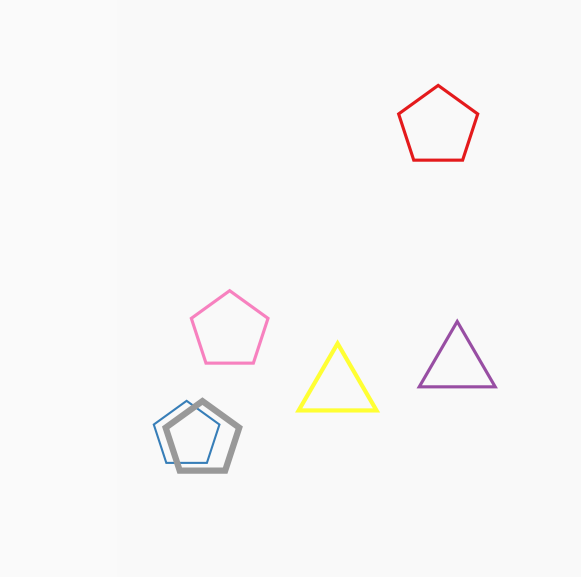[{"shape": "pentagon", "thickness": 1.5, "radius": 0.36, "center": [0.754, 0.78]}, {"shape": "pentagon", "thickness": 1, "radius": 0.3, "center": [0.321, 0.246]}, {"shape": "triangle", "thickness": 1.5, "radius": 0.38, "center": [0.787, 0.367]}, {"shape": "triangle", "thickness": 2, "radius": 0.39, "center": [0.581, 0.327]}, {"shape": "pentagon", "thickness": 1.5, "radius": 0.35, "center": [0.395, 0.426]}, {"shape": "pentagon", "thickness": 3, "radius": 0.33, "center": [0.348, 0.238]}]